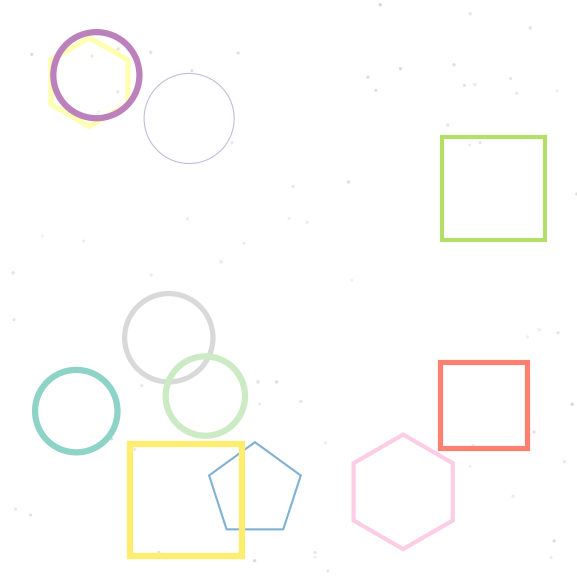[{"shape": "circle", "thickness": 3, "radius": 0.36, "center": [0.132, 0.287]}, {"shape": "hexagon", "thickness": 2.5, "radius": 0.38, "center": [0.155, 0.857]}, {"shape": "circle", "thickness": 0.5, "radius": 0.39, "center": [0.328, 0.794]}, {"shape": "square", "thickness": 2.5, "radius": 0.38, "center": [0.837, 0.298]}, {"shape": "pentagon", "thickness": 1, "radius": 0.42, "center": [0.441, 0.15]}, {"shape": "square", "thickness": 2, "radius": 0.45, "center": [0.855, 0.673]}, {"shape": "hexagon", "thickness": 2, "radius": 0.5, "center": [0.698, 0.147]}, {"shape": "circle", "thickness": 2.5, "radius": 0.38, "center": [0.292, 0.414]}, {"shape": "circle", "thickness": 3, "radius": 0.37, "center": [0.167, 0.869]}, {"shape": "circle", "thickness": 3, "radius": 0.34, "center": [0.356, 0.313]}, {"shape": "square", "thickness": 3, "radius": 0.49, "center": [0.322, 0.133]}]